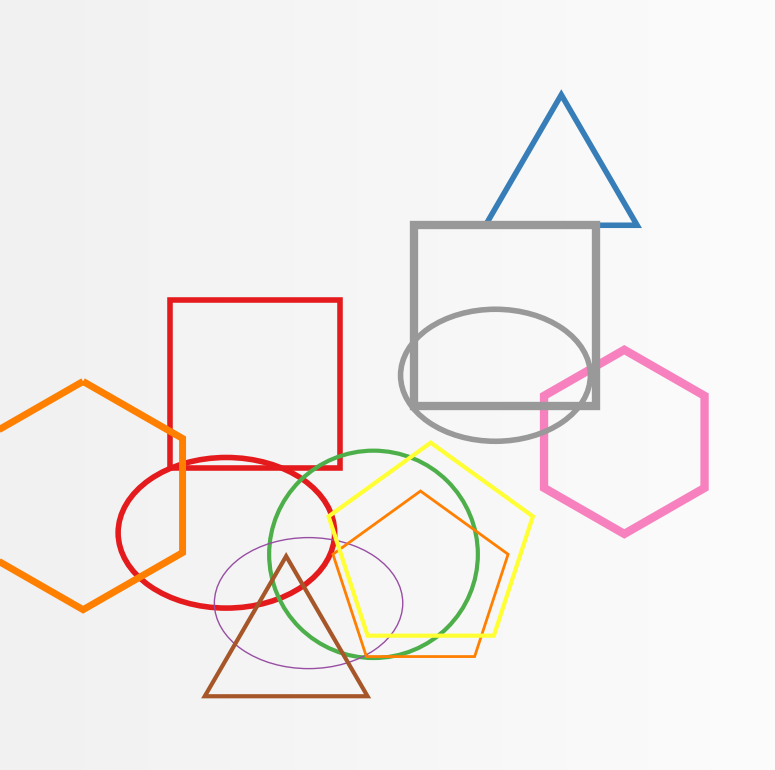[{"shape": "oval", "thickness": 2, "radius": 0.7, "center": [0.292, 0.308]}, {"shape": "square", "thickness": 2, "radius": 0.55, "center": [0.329, 0.501]}, {"shape": "triangle", "thickness": 2, "radius": 0.56, "center": [0.724, 0.764]}, {"shape": "circle", "thickness": 1.5, "radius": 0.67, "center": [0.482, 0.28]}, {"shape": "oval", "thickness": 0.5, "radius": 0.61, "center": [0.398, 0.217]}, {"shape": "pentagon", "thickness": 1, "radius": 0.59, "center": [0.543, 0.243]}, {"shape": "hexagon", "thickness": 2.5, "radius": 0.74, "center": [0.107, 0.356]}, {"shape": "pentagon", "thickness": 1.5, "radius": 0.69, "center": [0.556, 0.287]}, {"shape": "triangle", "thickness": 1.5, "radius": 0.61, "center": [0.369, 0.156]}, {"shape": "hexagon", "thickness": 3, "radius": 0.6, "center": [0.806, 0.426]}, {"shape": "oval", "thickness": 2, "radius": 0.61, "center": [0.639, 0.513]}, {"shape": "square", "thickness": 3, "radius": 0.59, "center": [0.652, 0.591]}]